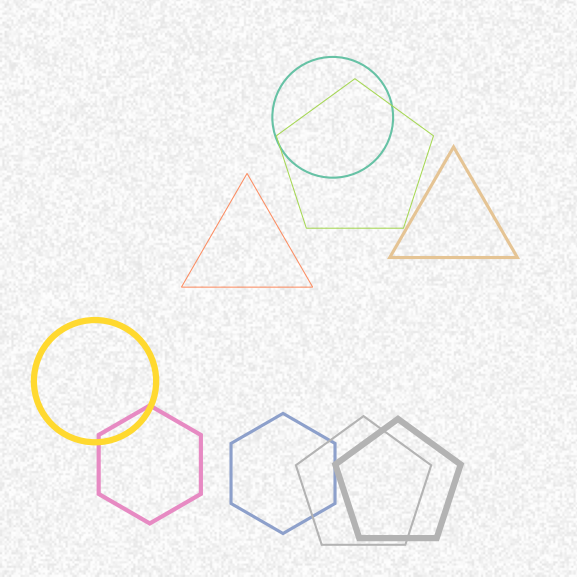[{"shape": "circle", "thickness": 1, "radius": 0.52, "center": [0.576, 0.796]}, {"shape": "triangle", "thickness": 0.5, "radius": 0.66, "center": [0.428, 0.568]}, {"shape": "hexagon", "thickness": 1.5, "radius": 0.52, "center": [0.49, 0.179]}, {"shape": "hexagon", "thickness": 2, "radius": 0.51, "center": [0.259, 0.195]}, {"shape": "pentagon", "thickness": 0.5, "radius": 0.72, "center": [0.615, 0.72]}, {"shape": "circle", "thickness": 3, "radius": 0.53, "center": [0.165, 0.339]}, {"shape": "triangle", "thickness": 1.5, "radius": 0.64, "center": [0.785, 0.617]}, {"shape": "pentagon", "thickness": 1, "radius": 0.62, "center": [0.629, 0.155]}, {"shape": "pentagon", "thickness": 3, "radius": 0.57, "center": [0.689, 0.16]}]